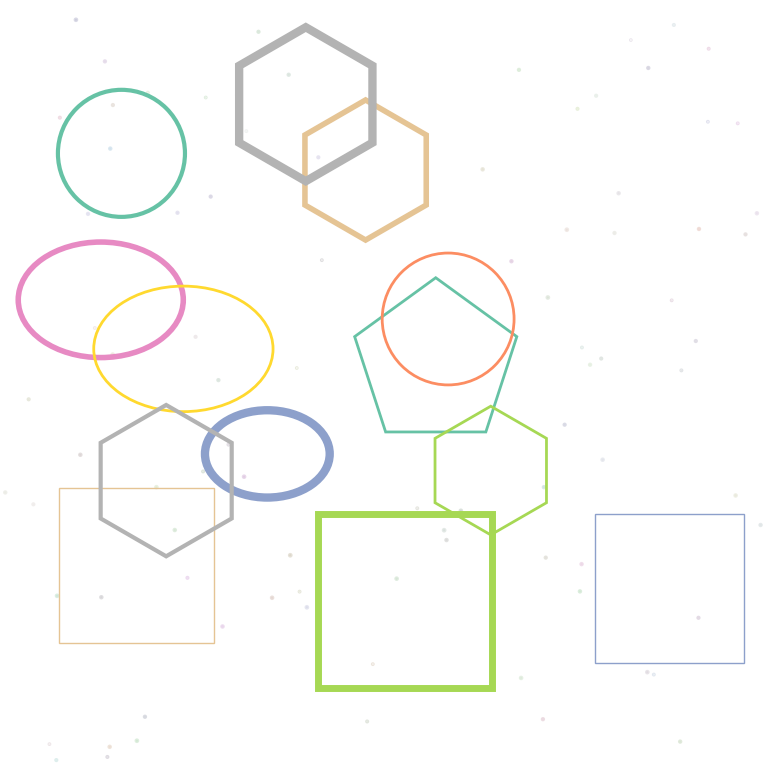[{"shape": "pentagon", "thickness": 1, "radius": 0.55, "center": [0.566, 0.529]}, {"shape": "circle", "thickness": 1.5, "radius": 0.41, "center": [0.158, 0.801]}, {"shape": "circle", "thickness": 1, "radius": 0.43, "center": [0.582, 0.586]}, {"shape": "square", "thickness": 0.5, "radius": 0.49, "center": [0.87, 0.236]}, {"shape": "oval", "thickness": 3, "radius": 0.4, "center": [0.347, 0.411]}, {"shape": "oval", "thickness": 2, "radius": 0.54, "center": [0.131, 0.611]}, {"shape": "hexagon", "thickness": 1, "radius": 0.42, "center": [0.637, 0.389]}, {"shape": "square", "thickness": 2.5, "radius": 0.56, "center": [0.526, 0.22]}, {"shape": "oval", "thickness": 1, "radius": 0.58, "center": [0.238, 0.547]}, {"shape": "hexagon", "thickness": 2, "radius": 0.45, "center": [0.475, 0.779]}, {"shape": "square", "thickness": 0.5, "radius": 0.5, "center": [0.177, 0.265]}, {"shape": "hexagon", "thickness": 1.5, "radius": 0.49, "center": [0.216, 0.376]}, {"shape": "hexagon", "thickness": 3, "radius": 0.5, "center": [0.397, 0.865]}]